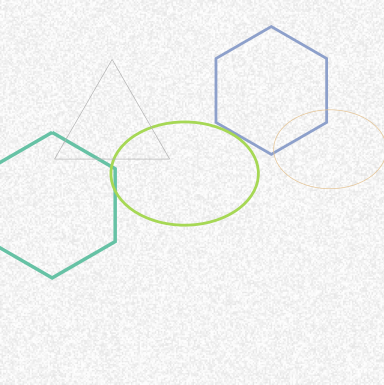[{"shape": "hexagon", "thickness": 2.5, "radius": 0.95, "center": [0.135, 0.467]}, {"shape": "hexagon", "thickness": 2, "radius": 0.83, "center": [0.705, 0.765]}, {"shape": "oval", "thickness": 2, "radius": 0.96, "center": [0.48, 0.549]}, {"shape": "oval", "thickness": 0.5, "radius": 0.73, "center": [0.857, 0.612]}, {"shape": "triangle", "thickness": 0.5, "radius": 0.86, "center": [0.291, 0.673]}]